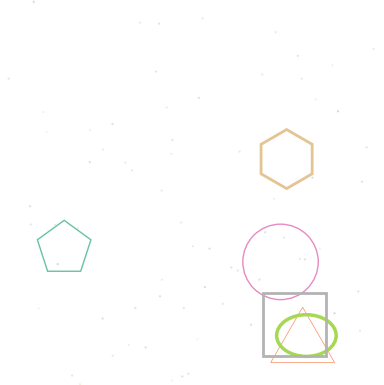[{"shape": "pentagon", "thickness": 1, "radius": 0.37, "center": [0.167, 0.355]}, {"shape": "triangle", "thickness": 0.5, "radius": 0.48, "center": [0.786, 0.106]}, {"shape": "circle", "thickness": 1, "radius": 0.49, "center": [0.729, 0.32]}, {"shape": "oval", "thickness": 2.5, "radius": 0.39, "center": [0.796, 0.128]}, {"shape": "hexagon", "thickness": 2, "radius": 0.38, "center": [0.744, 0.587]}, {"shape": "square", "thickness": 2, "radius": 0.41, "center": [0.765, 0.157]}]